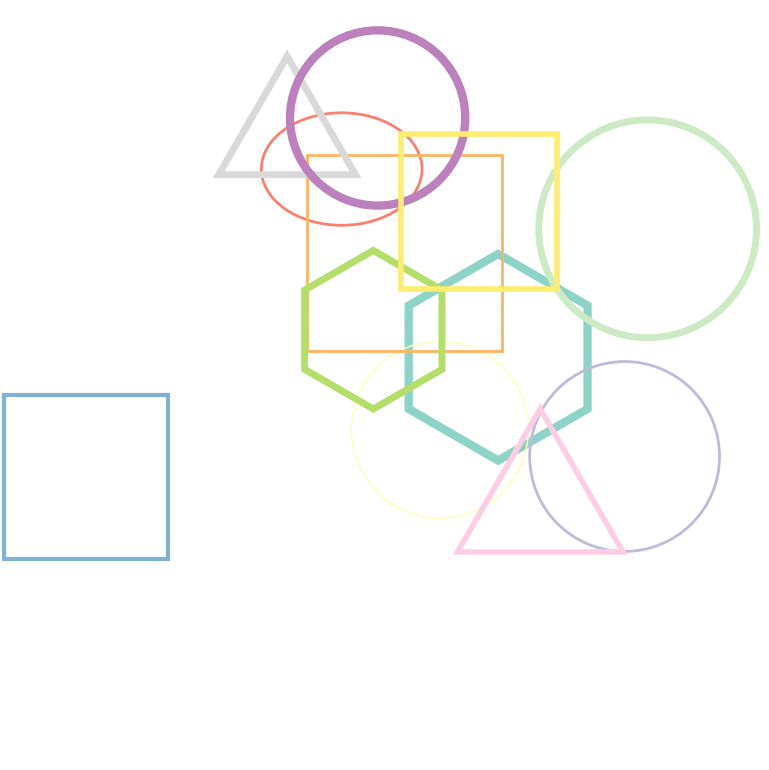[{"shape": "hexagon", "thickness": 3, "radius": 0.67, "center": [0.647, 0.536]}, {"shape": "circle", "thickness": 0.5, "radius": 0.57, "center": [0.571, 0.442]}, {"shape": "circle", "thickness": 1, "radius": 0.62, "center": [0.811, 0.407]}, {"shape": "oval", "thickness": 1, "radius": 0.52, "center": [0.444, 0.78]}, {"shape": "square", "thickness": 1.5, "radius": 0.53, "center": [0.111, 0.381]}, {"shape": "square", "thickness": 1, "radius": 0.63, "center": [0.525, 0.671]}, {"shape": "hexagon", "thickness": 2.5, "radius": 0.51, "center": [0.485, 0.572]}, {"shape": "triangle", "thickness": 2, "radius": 0.62, "center": [0.702, 0.345]}, {"shape": "triangle", "thickness": 2.5, "radius": 0.51, "center": [0.373, 0.824]}, {"shape": "circle", "thickness": 3, "radius": 0.57, "center": [0.49, 0.847]}, {"shape": "circle", "thickness": 2.5, "radius": 0.71, "center": [0.841, 0.703]}, {"shape": "square", "thickness": 2, "radius": 0.51, "center": [0.622, 0.725]}]